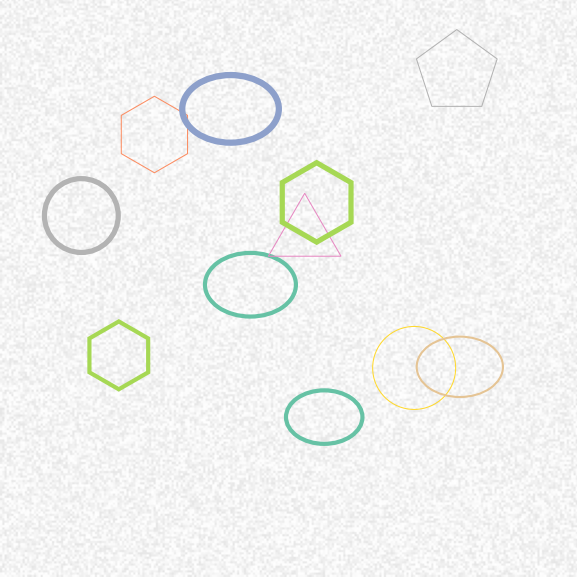[{"shape": "oval", "thickness": 2, "radius": 0.39, "center": [0.434, 0.506]}, {"shape": "oval", "thickness": 2, "radius": 0.33, "center": [0.561, 0.277]}, {"shape": "hexagon", "thickness": 0.5, "radius": 0.33, "center": [0.267, 0.766]}, {"shape": "oval", "thickness": 3, "radius": 0.42, "center": [0.399, 0.811]}, {"shape": "triangle", "thickness": 0.5, "radius": 0.36, "center": [0.528, 0.592]}, {"shape": "hexagon", "thickness": 2, "radius": 0.29, "center": [0.206, 0.384]}, {"shape": "hexagon", "thickness": 2.5, "radius": 0.34, "center": [0.548, 0.649]}, {"shape": "circle", "thickness": 0.5, "radius": 0.36, "center": [0.717, 0.362]}, {"shape": "oval", "thickness": 1, "radius": 0.37, "center": [0.796, 0.364]}, {"shape": "circle", "thickness": 2.5, "radius": 0.32, "center": [0.141, 0.626]}, {"shape": "pentagon", "thickness": 0.5, "radius": 0.37, "center": [0.791, 0.874]}]